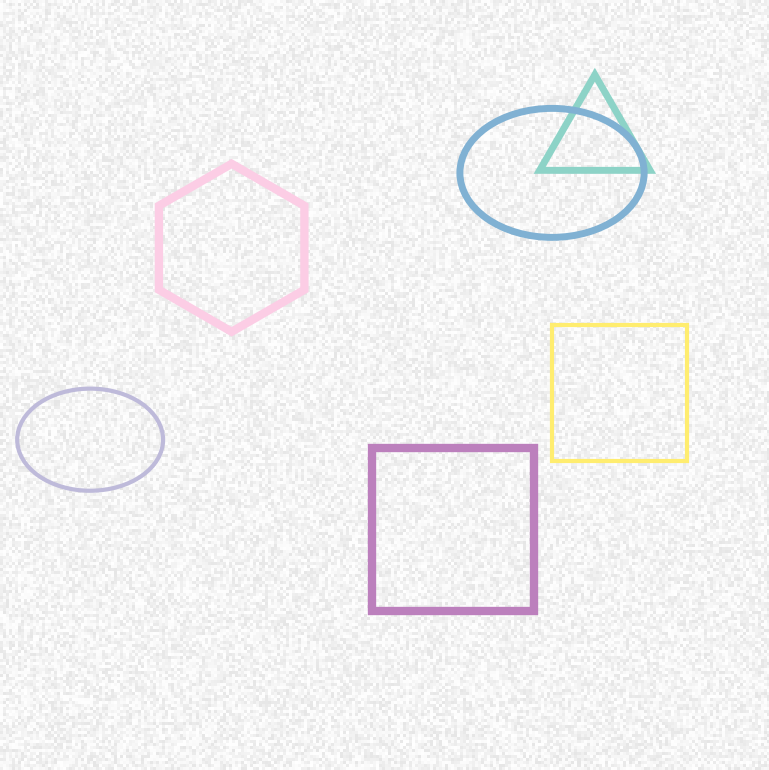[{"shape": "triangle", "thickness": 2.5, "radius": 0.41, "center": [0.773, 0.82]}, {"shape": "oval", "thickness": 1.5, "radius": 0.47, "center": [0.117, 0.429]}, {"shape": "oval", "thickness": 2.5, "radius": 0.6, "center": [0.717, 0.775]}, {"shape": "hexagon", "thickness": 3, "radius": 0.55, "center": [0.301, 0.678]}, {"shape": "square", "thickness": 3, "radius": 0.53, "center": [0.588, 0.312]}, {"shape": "square", "thickness": 1.5, "radius": 0.44, "center": [0.804, 0.49]}]